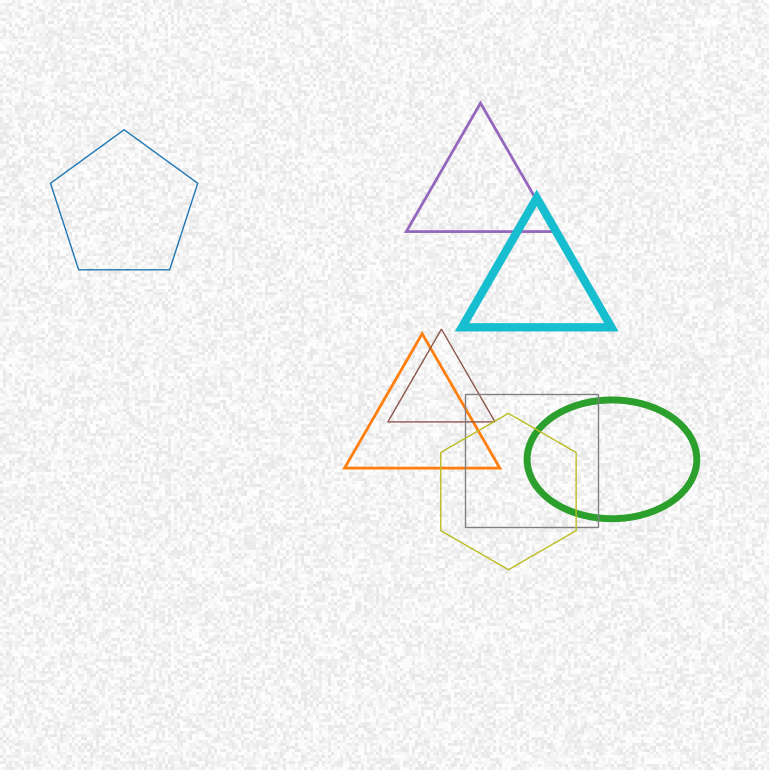[{"shape": "pentagon", "thickness": 0.5, "radius": 0.5, "center": [0.161, 0.731]}, {"shape": "triangle", "thickness": 1, "radius": 0.58, "center": [0.548, 0.45]}, {"shape": "oval", "thickness": 2.5, "radius": 0.55, "center": [0.795, 0.403]}, {"shape": "triangle", "thickness": 1, "radius": 0.56, "center": [0.624, 0.755]}, {"shape": "triangle", "thickness": 0.5, "radius": 0.4, "center": [0.573, 0.492]}, {"shape": "square", "thickness": 0.5, "radius": 0.43, "center": [0.69, 0.401]}, {"shape": "hexagon", "thickness": 0.5, "radius": 0.51, "center": [0.66, 0.362]}, {"shape": "triangle", "thickness": 3, "radius": 0.56, "center": [0.697, 0.631]}]